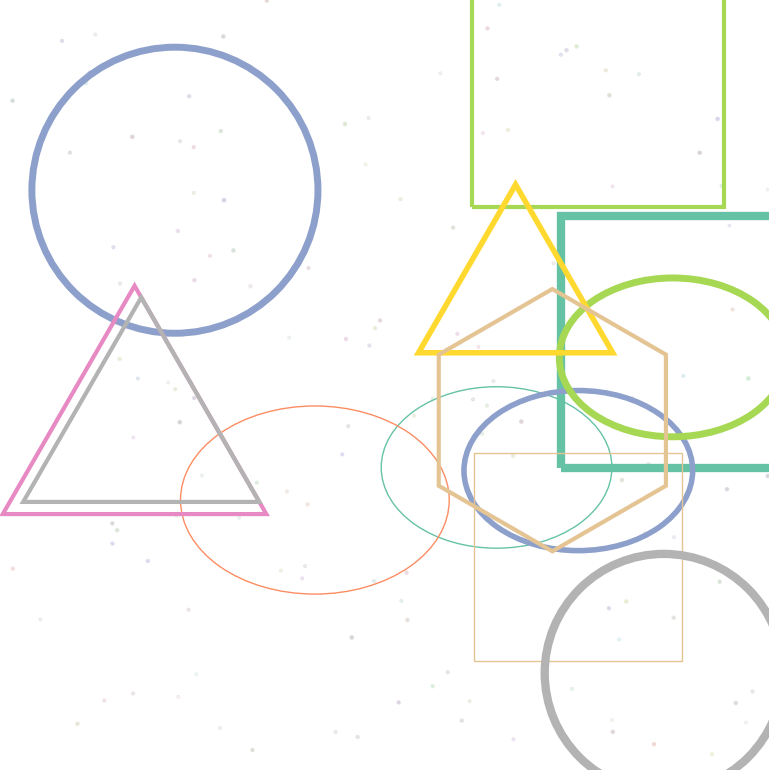[{"shape": "oval", "thickness": 0.5, "radius": 0.75, "center": [0.645, 0.393]}, {"shape": "square", "thickness": 3, "radius": 0.82, "center": [0.891, 0.556]}, {"shape": "oval", "thickness": 0.5, "radius": 0.87, "center": [0.409, 0.351]}, {"shape": "oval", "thickness": 2, "radius": 0.74, "center": [0.751, 0.389]}, {"shape": "circle", "thickness": 2.5, "radius": 0.93, "center": [0.227, 0.753]}, {"shape": "triangle", "thickness": 1.5, "radius": 0.99, "center": [0.175, 0.431]}, {"shape": "square", "thickness": 1.5, "radius": 0.82, "center": [0.777, 0.894]}, {"shape": "oval", "thickness": 2.5, "radius": 0.74, "center": [0.874, 0.536]}, {"shape": "triangle", "thickness": 2, "radius": 0.73, "center": [0.67, 0.615]}, {"shape": "hexagon", "thickness": 1.5, "radius": 0.85, "center": [0.717, 0.454]}, {"shape": "square", "thickness": 0.5, "radius": 0.68, "center": [0.751, 0.276]}, {"shape": "triangle", "thickness": 1.5, "radius": 0.89, "center": [0.183, 0.437]}, {"shape": "circle", "thickness": 3, "radius": 0.77, "center": [0.862, 0.126]}]